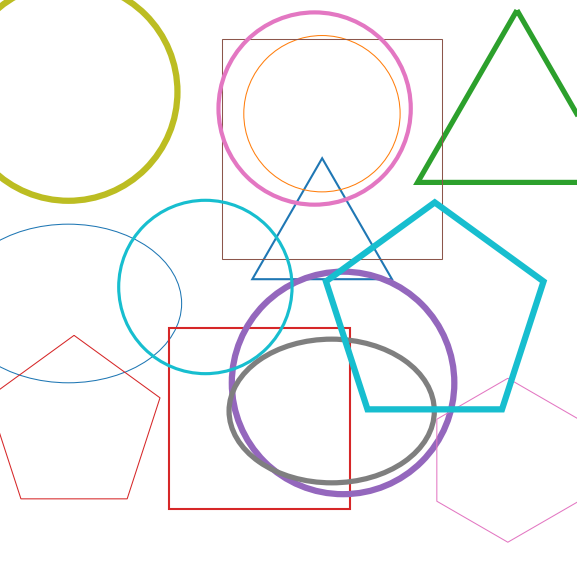[{"shape": "triangle", "thickness": 1, "radius": 0.7, "center": [0.558, 0.585]}, {"shape": "oval", "thickness": 0.5, "radius": 0.98, "center": [0.118, 0.474]}, {"shape": "circle", "thickness": 0.5, "radius": 0.68, "center": [0.557, 0.802]}, {"shape": "triangle", "thickness": 2.5, "radius": 0.99, "center": [0.895, 0.783]}, {"shape": "square", "thickness": 1, "radius": 0.78, "center": [0.449, 0.274]}, {"shape": "pentagon", "thickness": 0.5, "radius": 0.78, "center": [0.128, 0.262]}, {"shape": "circle", "thickness": 3, "radius": 0.96, "center": [0.594, 0.336]}, {"shape": "square", "thickness": 0.5, "radius": 0.95, "center": [0.575, 0.741]}, {"shape": "hexagon", "thickness": 0.5, "radius": 0.71, "center": [0.879, 0.202]}, {"shape": "circle", "thickness": 2, "radius": 0.83, "center": [0.545, 0.811]}, {"shape": "oval", "thickness": 2.5, "radius": 0.89, "center": [0.574, 0.287]}, {"shape": "circle", "thickness": 3, "radius": 0.94, "center": [0.119, 0.84]}, {"shape": "circle", "thickness": 1.5, "radius": 0.75, "center": [0.356, 0.502]}, {"shape": "pentagon", "thickness": 3, "radius": 0.99, "center": [0.753, 0.451]}]